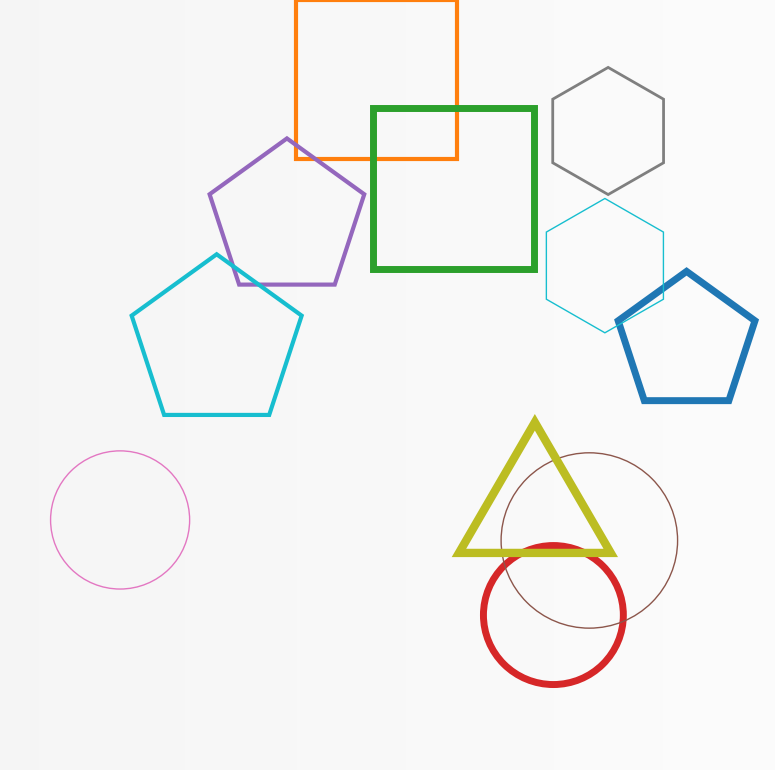[{"shape": "pentagon", "thickness": 2.5, "radius": 0.46, "center": [0.886, 0.555]}, {"shape": "square", "thickness": 1.5, "radius": 0.52, "center": [0.486, 0.896]}, {"shape": "square", "thickness": 2.5, "radius": 0.52, "center": [0.585, 0.755]}, {"shape": "circle", "thickness": 2.5, "radius": 0.45, "center": [0.714, 0.201]}, {"shape": "pentagon", "thickness": 1.5, "radius": 0.52, "center": [0.37, 0.715]}, {"shape": "circle", "thickness": 0.5, "radius": 0.57, "center": [0.76, 0.298]}, {"shape": "circle", "thickness": 0.5, "radius": 0.45, "center": [0.155, 0.325]}, {"shape": "hexagon", "thickness": 1, "radius": 0.41, "center": [0.785, 0.83]}, {"shape": "triangle", "thickness": 3, "radius": 0.57, "center": [0.69, 0.338]}, {"shape": "hexagon", "thickness": 0.5, "radius": 0.44, "center": [0.781, 0.655]}, {"shape": "pentagon", "thickness": 1.5, "radius": 0.58, "center": [0.28, 0.554]}]